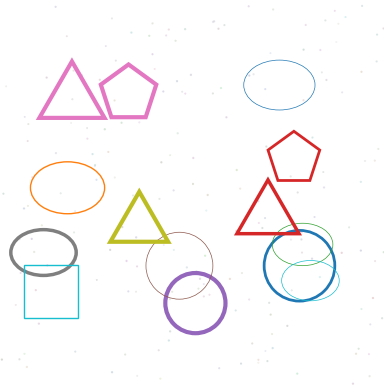[{"shape": "circle", "thickness": 2, "radius": 0.46, "center": [0.778, 0.31]}, {"shape": "oval", "thickness": 0.5, "radius": 0.46, "center": [0.726, 0.779]}, {"shape": "oval", "thickness": 1, "radius": 0.48, "center": [0.175, 0.512]}, {"shape": "oval", "thickness": 0.5, "radius": 0.39, "center": [0.786, 0.365]}, {"shape": "triangle", "thickness": 2.5, "radius": 0.47, "center": [0.696, 0.44]}, {"shape": "pentagon", "thickness": 2, "radius": 0.35, "center": [0.763, 0.588]}, {"shape": "circle", "thickness": 3, "radius": 0.39, "center": [0.508, 0.213]}, {"shape": "circle", "thickness": 0.5, "radius": 0.43, "center": [0.466, 0.31]}, {"shape": "triangle", "thickness": 3, "radius": 0.49, "center": [0.187, 0.743]}, {"shape": "pentagon", "thickness": 3, "radius": 0.38, "center": [0.334, 0.757]}, {"shape": "oval", "thickness": 2.5, "radius": 0.42, "center": [0.113, 0.344]}, {"shape": "triangle", "thickness": 3, "radius": 0.43, "center": [0.362, 0.415]}, {"shape": "oval", "thickness": 0.5, "radius": 0.37, "center": [0.806, 0.271]}, {"shape": "square", "thickness": 1, "radius": 0.35, "center": [0.133, 0.243]}]